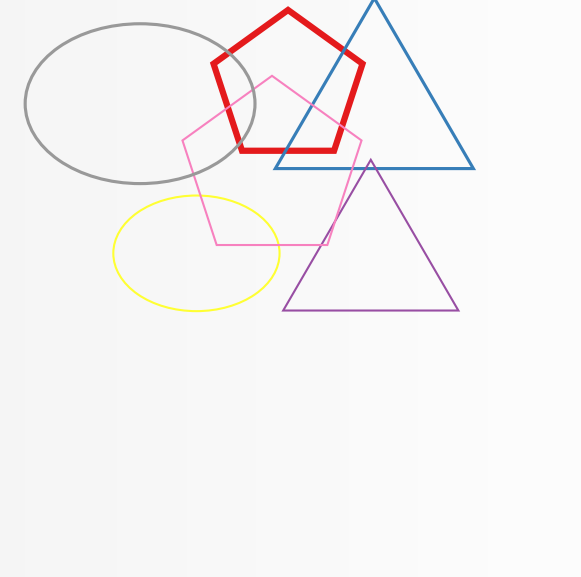[{"shape": "pentagon", "thickness": 3, "radius": 0.67, "center": [0.496, 0.847]}, {"shape": "triangle", "thickness": 1.5, "radius": 0.98, "center": [0.644, 0.806]}, {"shape": "triangle", "thickness": 1, "radius": 0.87, "center": [0.638, 0.548]}, {"shape": "oval", "thickness": 1, "radius": 0.72, "center": [0.338, 0.56]}, {"shape": "pentagon", "thickness": 1, "radius": 0.81, "center": [0.468, 0.706]}, {"shape": "oval", "thickness": 1.5, "radius": 0.99, "center": [0.241, 0.82]}]